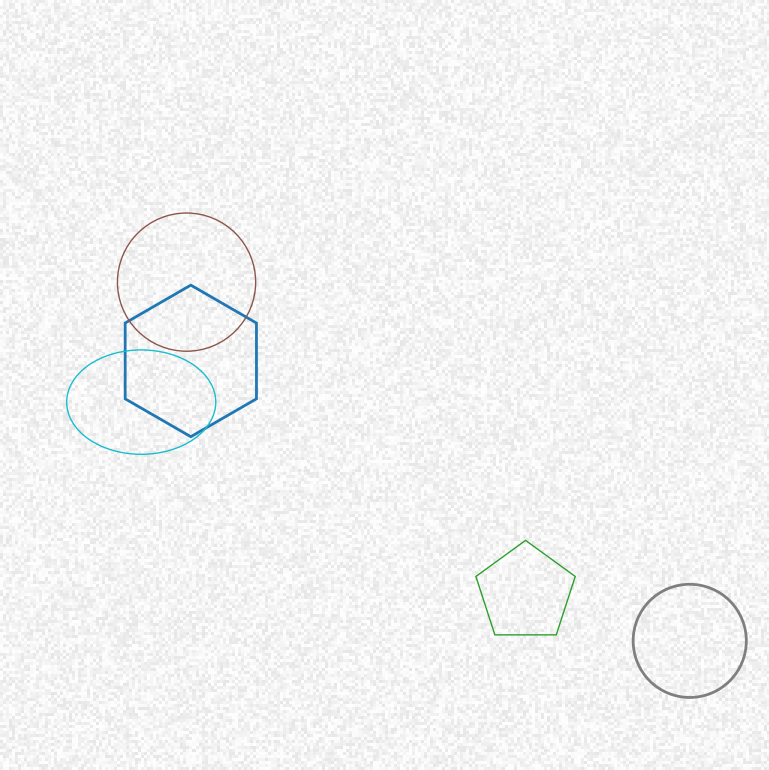[{"shape": "hexagon", "thickness": 1, "radius": 0.49, "center": [0.248, 0.531]}, {"shape": "pentagon", "thickness": 0.5, "radius": 0.34, "center": [0.683, 0.23]}, {"shape": "circle", "thickness": 0.5, "radius": 0.45, "center": [0.242, 0.634]}, {"shape": "circle", "thickness": 1, "radius": 0.37, "center": [0.896, 0.168]}, {"shape": "oval", "thickness": 0.5, "radius": 0.48, "center": [0.183, 0.478]}]